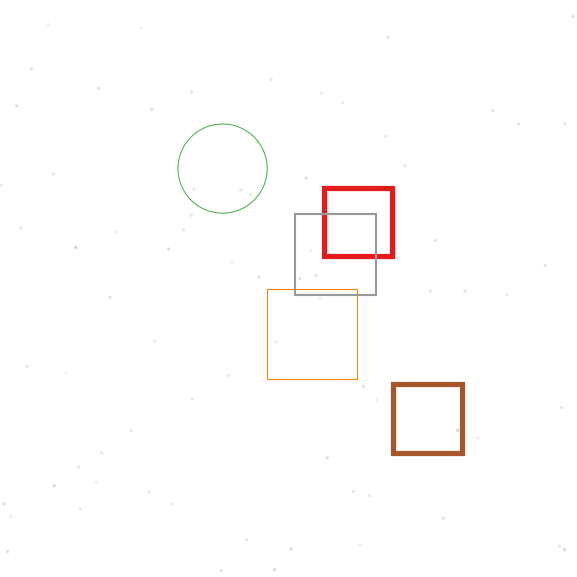[{"shape": "square", "thickness": 2.5, "radius": 0.29, "center": [0.62, 0.614]}, {"shape": "circle", "thickness": 0.5, "radius": 0.39, "center": [0.385, 0.707]}, {"shape": "square", "thickness": 0.5, "radius": 0.39, "center": [0.54, 0.421]}, {"shape": "square", "thickness": 2.5, "radius": 0.3, "center": [0.741, 0.275]}, {"shape": "square", "thickness": 1, "radius": 0.35, "center": [0.581, 0.558]}]